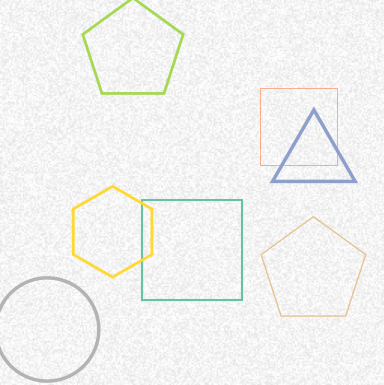[{"shape": "square", "thickness": 1.5, "radius": 0.65, "center": [0.498, 0.351]}, {"shape": "square", "thickness": 0.5, "radius": 0.5, "center": [0.775, 0.672]}, {"shape": "triangle", "thickness": 2.5, "radius": 0.62, "center": [0.815, 0.591]}, {"shape": "pentagon", "thickness": 2, "radius": 0.69, "center": [0.345, 0.868]}, {"shape": "hexagon", "thickness": 2, "radius": 0.59, "center": [0.292, 0.398]}, {"shape": "pentagon", "thickness": 1, "radius": 0.71, "center": [0.814, 0.295]}, {"shape": "circle", "thickness": 2.5, "radius": 0.67, "center": [0.123, 0.144]}]